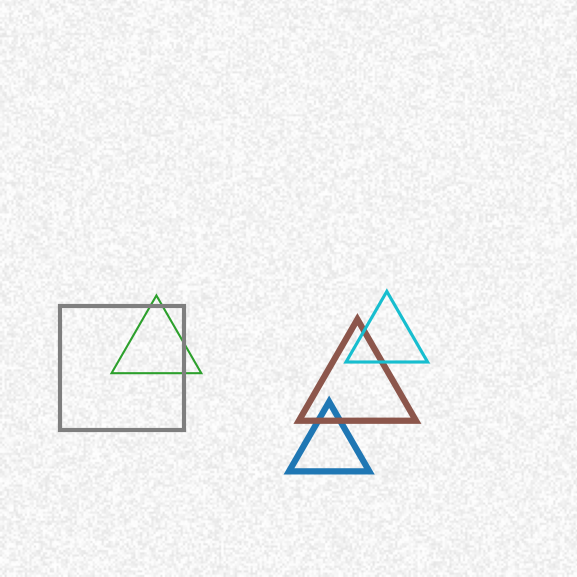[{"shape": "triangle", "thickness": 3, "radius": 0.4, "center": [0.57, 0.223]}, {"shape": "triangle", "thickness": 1, "radius": 0.45, "center": [0.271, 0.398]}, {"shape": "triangle", "thickness": 3, "radius": 0.59, "center": [0.619, 0.329]}, {"shape": "square", "thickness": 2, "radius": 0.54, "center": [0.211, 0.362]}, {"shape": "triangle", "thickness": 1.5, "radius": 0.41, "center": [0.67, 0.413]}]